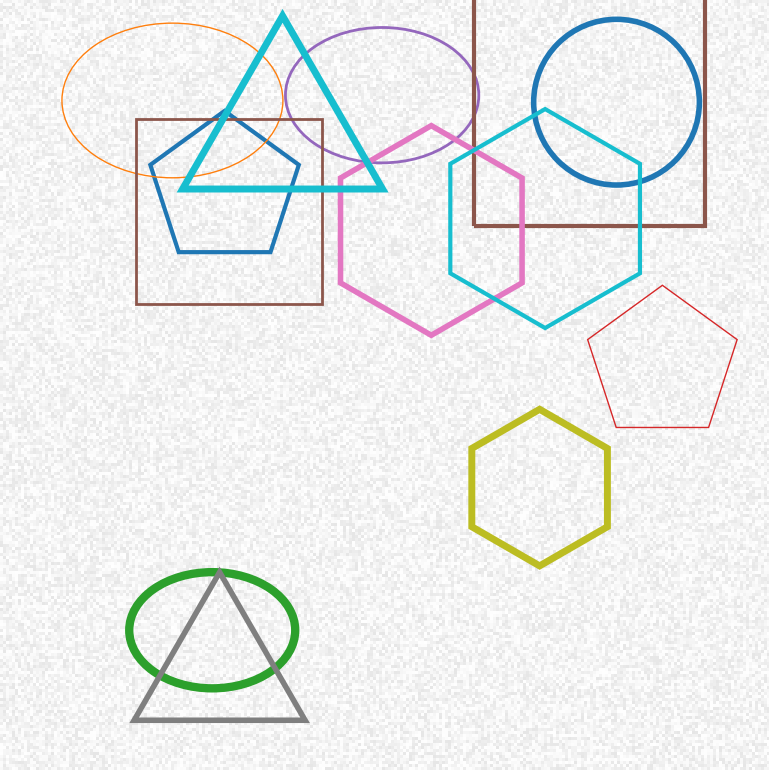[{"shape": "pentagon", "thickness": 1.5, "radius": 0.51, "center": [0.292, 0.755]}, {"shape": "circle", "thickness": 2, "radius": 0.54, "center": [0.801, 0.867]}, {"shape": "oval", "thickness": 0.5, "radius": 0.72, "center": [0.224, 0.87]}, {"shape": "oval", "thickness": 3, "radius": 0.54, "center": [0.276, 0.181]}, {"shape": "pentagon", "thickness": 0.5, "radius": 0.51, "center": [0.86, 0.527]}, {"shape": "oval", "thickness": 1, "radius": 0.63, "center": [0.496, 0.876]}, {"shape": "square", "thickness": 1, "radius": 0.6, "center": [0.298, 0.725]}, {"shape": "square", "thickness": 1.5, "radius": 0.75, "center": [0.766, 0.856]}, {"shape": "hexagon", "thickness": 2, "radius": 0.68, "center": [0.56, 0.701]}, {"shape": "triangle", "thickness": 2, "radius": 0.64, "center": [0.285, 0.129]}, {"shape": "hexagon", "thickness": 2.5, "radius": 0.51, "center": [0.701, 0.367]}, {"shape": "triangle", "thickness": 2.5, "radius": 0.75, "center": [0.367, 0.829]}, {"shape": "hexagon", "thickness": 1.5, "radius": 0.71, "center": [0.708, 0.716]}]